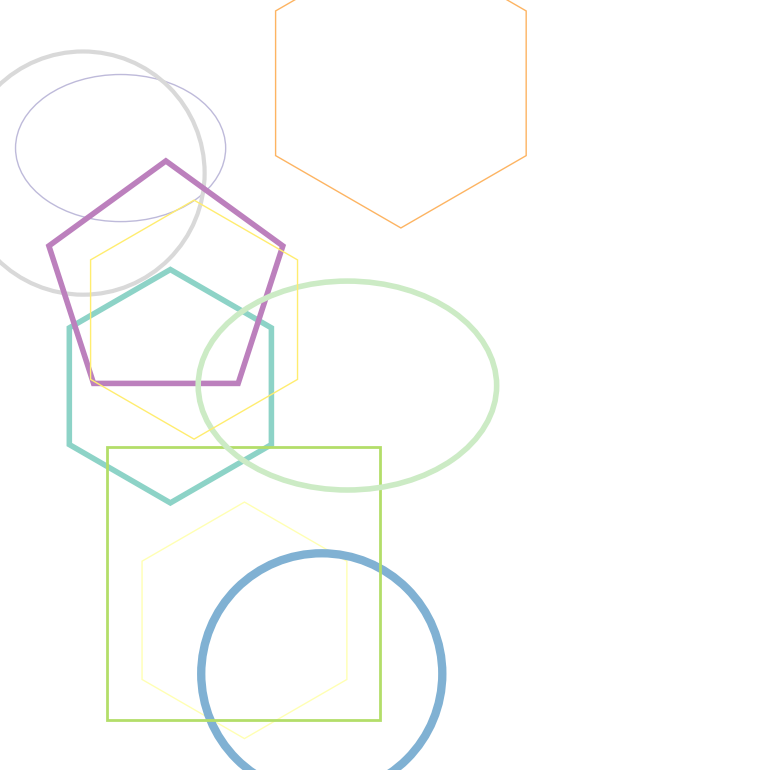[{"shape": "hexagon", "thickness": 2, "radius": 0.76, "center": [0.221, 0.498]}, {"shape": "hexagon", "thickness": 0.5, "radius": 0.77, "center": [0.317, 0.194]}, {"shape": "oval", "thickness": 0.5, "radius": 0.68, "center": [0.157, 0.808]}, {"shape": "circle", "thickness": 3, "radius": 0.78, "center": [0.418, 0.125]}, {"shape": "hexagon", "thickness": 0.5, "radius": 0.94, "center": [0.521, 0.892]}, {"shape": "square", "thickness": 1, "radius": 0.89, "center": [0.316, 0.242]}, {"shape": "circle", "thickness": 1.5, "radius": 0.79, "center": [0.108, 0.775]}, {"shape": "pentagon", "thickness": 2, "radius": 0.8, "center": [0.215, 0.631]}, {"shape": "oval", "thickness": 2, "radius": 0.97, "center": [0.451, 0.499]}, {"shape": "hexagon", "thickness": 0.5, "radius": 0.78, "center": [0.252, 0.585]}]